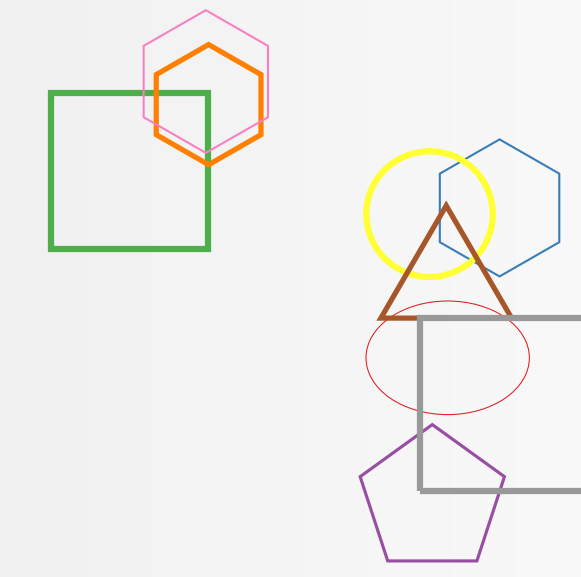[{"shape": "oval", "thickness": 0.5, "radius": 0.7, "center": [0.77, 0.38]}, {"shape": "hexagon", "thickness": 1, "radius": 0.59, "center": [0.859, 0.639]}, {"shape": "square", "thickness": 3, "radius": 0.68, "center": [0.223, 0.702]}, {"shape": "pentagon", "thickness": 1.5, "radius": 0.65, "center": [0.744, 0.133]}, {"shape": "hexagon", "thickness": 2.5, "radius": 0.52, "center": [0.359, 0.818]}, {"shape": "circle", "thickness": 3, "radius": 0.54, "center": [0.739, 0.628]}, {"shape": "triangle", "thickness": 2.5, "radius": 0.65, "center": [0.768, 0.513]}, {"shape": "hexagon", "thickness": 1, "radius": 0.62, "center": [0.354, 0.858]}, {"shape": "square", "thickness": 3, "radius": 0.75, "center": [0.872, 0.299]}]